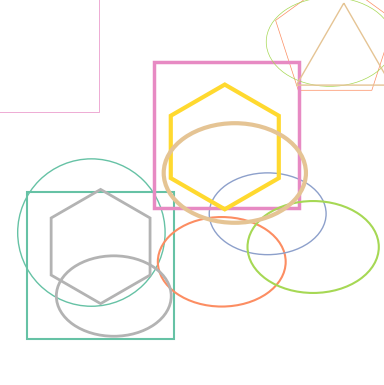[{"shape": "circle", "thickness": 1, "radius": 0.96, "center": [0.237, 0.396]}, {"shape": "square", "thickness": 1.5, "radius": 0.96, "center": [0.261, 0.311]}, {"shape": "oval", "thickness": 1.5, "radius": 0.83, "center": [0.576, 0.32]}, {"shape": "pentagon", "thickness": 0.5, "radius": 0.81, "center": [0.87, 0.897]}, {"shape": "oval", "thickness": 1, "radius": 0.76, "center": [0.695, 0.445]}, {"shape": "square", "thickness": 0.5, "radius": 0.74, "center": [0.108, 0.858]}, {"shape": "square", "thickness": 2.5, "radius": 0.95, "center": [0.588, 0.649]}, {"shape": "oval", "thickness": 1.5, "radius": 0.85, "center": [0.813, 0.358]}, {"shape": "oval", "thickness": 0.5, "radius": 0.83, "center": [0.857, 0.891]}, {"shape": "hexagon", "thickness": 3, "radius": 0.81, "center": [0.584, 0.618]}, {"shape": "oval", "thickness": 3, "radius": 0.92, "center": [0.61, 0.551]}, {"shape": "triangle", "thickness": 1, "radius": 0.71, "center": [0.893, 0.85]}, {"shape": "oval", "thickness": 2, "radius": 0.75, "center": [0.296, 0.231]}, {"shape": "hexagon", "thickness": 2, "radius": 0.74, "center": [0.261, 0.36]}]